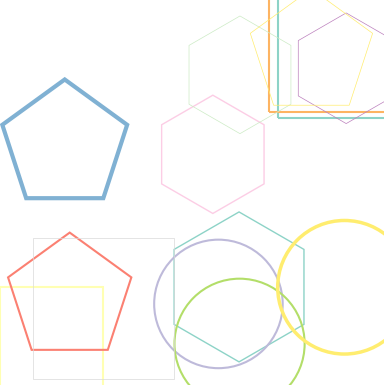[{"shape": "square", "thickness": 1.5, "radius": 0.84, "center": [0.89, 0.862]}, {"shape": "hexagon", "thickness": 1, "radius": 0.97, "center": [0.621, 0.255]}, {"shape": "square", "thickness": 1.5, "radius": 0.67, "center": [0.134, 0.119]}, {"shape": "circle", "thickness": 1.5, "radius": 0.83, "center": [0.567, 0.211]}, {"shape": "pentagon", "thickness": 1.5, "radius": 0.84, "center": [0.181, 0.228]}, {"shape": "pentagon", "thickness": 3, "radius": 0.85, "center": [0.168, 0.623]}, {"shape": "square", "thickness": 1.5, "radius": 0.86, "center": [0.869, 0.879]}, {"shape": "circle", "thickness": 1.5, "radius": 0.85, "center": [0.622, 0.107]}, {"shape": "hexagon", "thickness": 1, "radius": 0.77, "center": [0.553, 0.599]}, {"shape": "square", "thickness": 0.5, "radius": 0.92, "center": [0.269, 0.198]}, {"shape": "hexagon", "thickness": 0.5, "radius": 0.72, "center": [0.899, 0.823]}, {"shape": "hexagon", "thickness": 0.5, "radius": 0.76, "center": [0.623, 0.806]}, {"shape": "circle", "thickness": 2.5, "radius": 0.87, "center": [0.895, 0.254]}, {"shape": "pentagon", "thickness": 0.5, "radius": 0.84, "center": [0.809, 0.862]}]